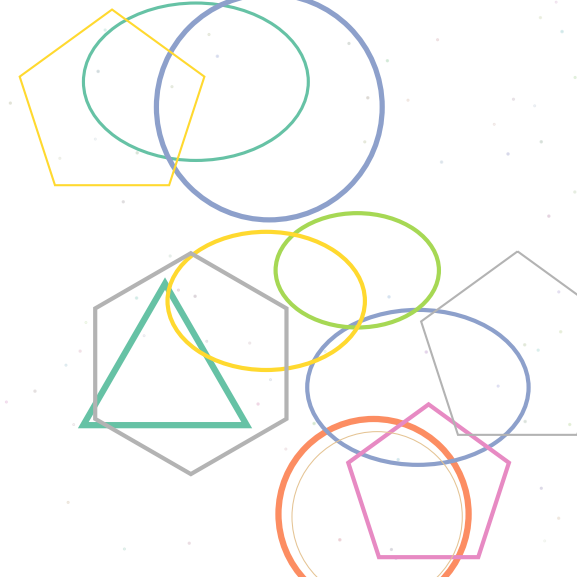[{"shape": "triangle", "thickness": 3, "radius": 0.82, "center": [0.286, 0.345]}, {"shape": "oval", "thickness": 1.5, "radius": 0.97, "center": [0.339, 0.858]}, {"shape": "circle", "thickness": 3, "radius": 0.82, "center": [0.647, 0.109]}, {"shape": "oval", "thickness": 2, "radius": 0.96, "center": [0.724, 0.328]}, {"shape": "circle", "thickness": 2.5, "radius": 0.98, "center": [0.466, 0.814]}, {"shape": "pentagon", "thickness": 2, "radius": 0.73, "center": [0.742, 0.153]}, {"shape": "oval", "thickness": 2, "radius": 0.71, "center": [0.619, 0.531]}, {"shape": "pentagon", "thickness": 1, "radius": 0.84, "center": [0.194, 0.814]}, {"shape": "oval", "thickness": 2, "radius": 0.85, "center": [0.461, 0.478]}, {"shape": "circle", "thickness": 0.5, "radius": 0.74, "center": [0.653, 0.104]}, {"shape": "pentagon", "thickness": 1, "radius": 0.88, "center": [0.896, 0.388]}, {"shape": "hexagon", "thickness": 2, "radius": 0.96, "center": [0.33, 0.369]}]